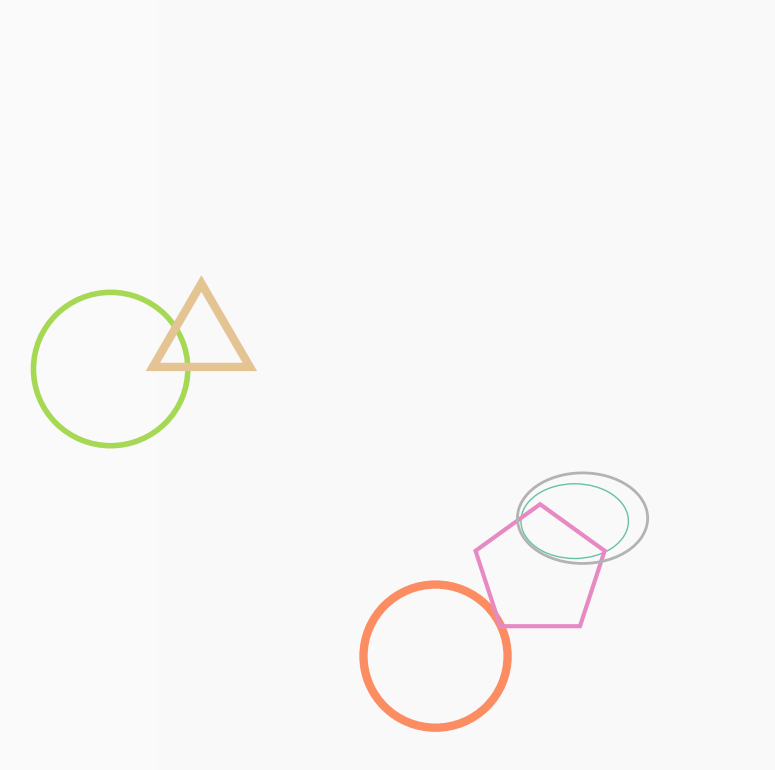[{"shape": "oval", "thickness": 0.5, "radius": 0.35, "center": [0.742, 0.323]}, {"shape": "circle", "thickness": 3, "radius": 0.46, "center": [0.562, 0.148]}, {"shape": "pentagon", "thickness": 1.5, "radius": 0.44, "center": [0.697, 0.258]}, {"shape": "circle", "thickness": 2, "radius": 0.5, "center": [0.143, 0.521]}, {"shape": "triangle", "thickness": 3, "radius": 0.36, "center": [0.26, 0.56]}, {"shape": "oval", "thickness": 1, "radius": 0.42, "center": [0.752, 0.327]}]